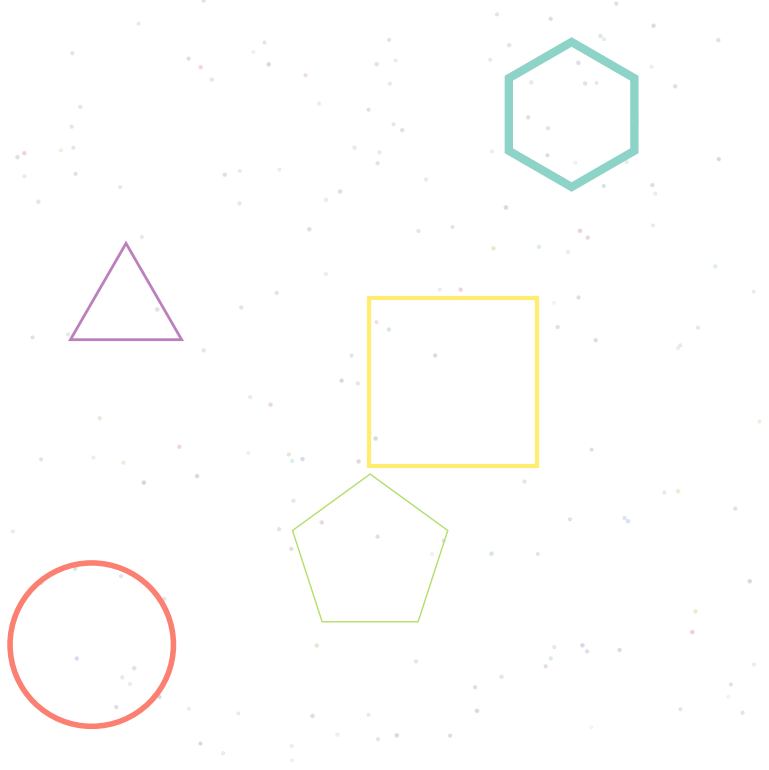[{"shape": "hexagon", "thickness": 3, "radius": 0.47, "center": [0.742, 0.851]}, {"shape": "circle", "thickness": 2, "radius": 0.53, "center": [0.119, 0.163]}, {"shape": "pentagon", "thickness": 0.5, "radius": 0.53, "center": [0.481, 0.278]}, {"shape": "triangle", "thickness": 1, "radius": 0.42, "center": [0.164, 0.601]}, {"shape": "square", "thickness": 1.5, "radius": 0.55, "center": [0.588, 0.504]}]